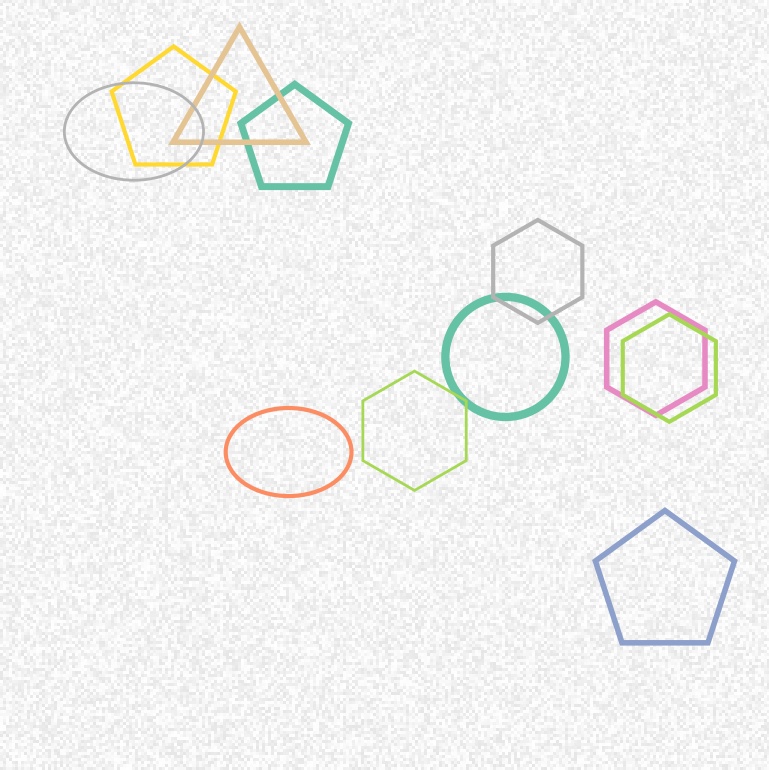[{"shape": "pentagon", "thickness": 2.5, "radius": 0.37, "center": [0.383, 0.817]}, {"shape": "circle", "thickness": 3, "radius": 0.39, "center": [0.656, 0.536]}, {"shape": "oval", "thickness": 1.5, "radius": 0.41, "center": [0.375, 0.413]}, {"shape": "pentagon", "thickness": 2, "radius": 0.47, "center": [0.864, 0.242]}, {"shape": "hexagon", "thickness": 2, "radius": 0.37, "center": [0.852, 0.534]}, {"shape": "hexagon", "thickness": 1, "radius": 0.39, "center": [0.538, 0.441]}, {"shape": "hexagon", "thickness": 1.5, "radius": 0.35, "center": [0.869, 0.522]}, {"shape": "pentagon", "thickness": 1.5, "radius": 0.42, "center": [0.226, 0.855]}, {"shape": "triangle", "thickness": 2, "radius": 0.5, "center": [0.311, 0.865]}, {"shape": "hexagon", "thickness": 1.5, "radius": 0.33, "center": [0.698, 0.648]}, {"shape": "oval", "thickness": 1, "radius": 0.45, "center": [0.174, 0.829]}]